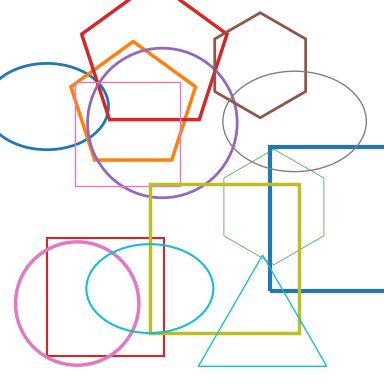[{"shape": "oval", "thickness": 2, "radius": 0.8, "center": [0.122, 0.723]}, {"shape": "square", "thickness": 3, "radius": 0.94, "center": [0.888, 0.43]}, {"shape": "pentagon", "thickness": 2.5, "radius": 0.85, "center": [0.346, 0.722]}, {"shape": "hexagon", "thickness": 0.5, "radius": 0.75, "center": [0.711, 0.463]}, {"shape": "pentagon", "thickness": 2.5, "radius": 0.99, "center": [0.401, 0.85]}, {"shape": "square", "thickness": 1.5, "radius": 0.76, "center": [0.274, 0.228]}, {"shape": "circle", "thickness": 2, "radius": 0.97, "center": [0.422, 0.681]}, {"shape": "hexagon", "thickness": 2, "radius": 0.68, "center": [0.676, 0.831]}, {"shape": "square", "thickness": 1, "radius": 0.68, "center": [0.331, 0.652]}, {"shape": "circle", "thickness": 2.5, "radius": 0.8, "center": [0.2, 0.212]}, {"shape": "oval", "thickness": 1, "radius": 0.93, "center": [0.765, 0.685]}, {"shape": "square", "thickness": 2.5, "radius": 0.97, "center": [0.583, 0.328]}, {"shape": "triangle", "thickness": 1, "radius": 0.96, "center": [0.682, 0.145]}, {"shape": "oval", "thickness": 1.5, "radius": 0.82, "center": [0.389, 0.25]}]